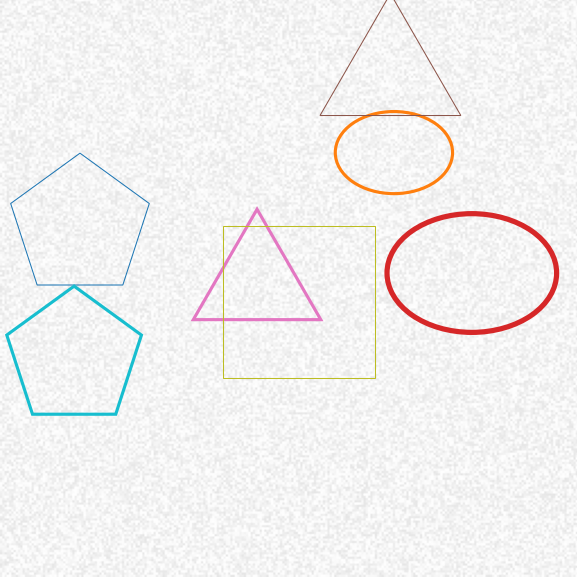[{"shape": "pentagon", "thickness": 0.5, "radius": 0.63, "center": [0.138, 0.608]}, {"shape": "oval", "thickness": 1.5, "radius": 0.51, "center": [0.682, 0.735]}, {"shape": "oval", "thickness": 2.5, "radius": 0.73, "center": [0.817, 0.526]}, {"shape": "triangle", "thickness": 0.5, "radius": 0.7, "center": [0.676, 0.869]}, {"shape": "triangle", "thickness": 1.5, "radius": 0.64, "center": [0.445, 0.509]}, {"shape": "square", "thickness": 0.5, "radius": 0.66, "center": [0.518, 0.476]}, {"shape": "pentagon", "thickness": 1.5, "radius": 0.61, "center": [0.128, 0.381]}]